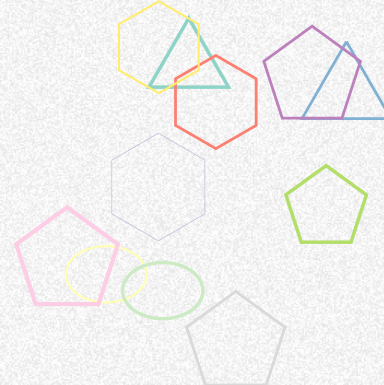[{"shape": "triangle", "thickness": 2.5, "radius": 0.6, "center": [0.49, 0.833]}, {"shape": "oval", "thickness": 1.5, "radius": 0.52, "center": [0.276, 0.288]}, {"shape": "hexagon", "thickness": 0.5, "radius": 0.7, "center": [0.411, 0.514]}, {"shape": "hexagon", "thickness": 2, "radius": 0.6, "center": [0.561, 0.735]}, {"shape": "triangle", "thickness": 2, "radius": 0.67, "center": [0.9, 0.759]}, {"shape": "pentagon", "thickness": 2.5, "radius": 0.55, "center": [0.847, 0.46]}, {"shape": "pentagon", "thickness": 3, "radius": 0.69, "center": [0.174, 0.323]}, {"shape": "pentagon", "thickness": 2, "radius": 0.67, "center": [0.612, 0.109]}, {"shape": "pentagon", "thickness": 2, "radius": 0.66, "center": [0.811, 0.8]}, {"shape": "oval", "thickness": 2.5, "radius": 0.52, "center": [0.423, 0.245]}, {"shape": "hexagon", "thickness": 1.5, "radius": 0.6, "center": [0.413, 0.877]}]